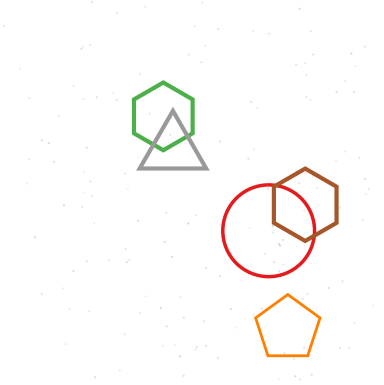[{"shape": "circle", "thickness": 2.5, "radius": 0.6, "center": [0.698, 0.401]}, {"shape": "hexagon", "thickness": 3, "radius": 0.44, "center": [0.424, 0.698]}, {"shape": "pentagon", "thickness": 2, "radius": 0.44, "center": [0.748, 0.147]}, {"shape": "hexagon", "thickness": 3, "radius": 0.47, "center": [0.793, 0.468]}, {"shape": "triangle", "thickness": 3, "radius": 0.5, "center": [0.449, 0.612]}]